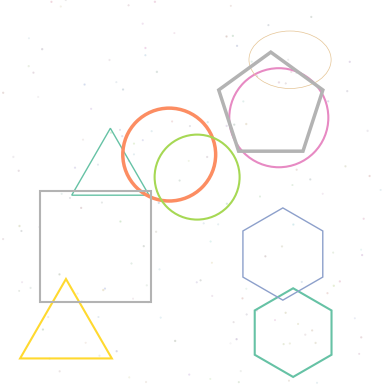[{"shape": "hexagon", "thickness": 1.5, "radius": 0.58, "center": [0.761, 0.136]}, {"shape": "triangle", "thickness": 1, "radius": 0.58, "center": [0.287, 0.551]}, {"shape": "circle", "thickness": 2.5, "radius": 0.6, "center": [0.44, 0.599]}, {"shape": "hexagon", "thickness": 1, "radius": 0.6, "center": [0.735, 0.34]}, {"shape": "circle", "thickness": 1.5, "radius": 0.64, "center": [0.724, 0.694]}, {"shape": "circle", "thickness": 1.5, "radius": 0.55, "center": [0.512, 0.54]}, {"shape": "triangle", "thickness": 1.5, "radius": 0.69, "center": [0.171, 0.138]}, {"shape": "oval", "thickness": 0.5, "radius": 0.53, "center": [0.753, 0.845]}, {"shape": "pentagon", "thickness": 2.5, "radius": 0.71, "center": [0.703, 0.722]}, {"shape": "square", "thickness": 1.5, "radius": 0.72, "center": [0.247, 0.359]}]